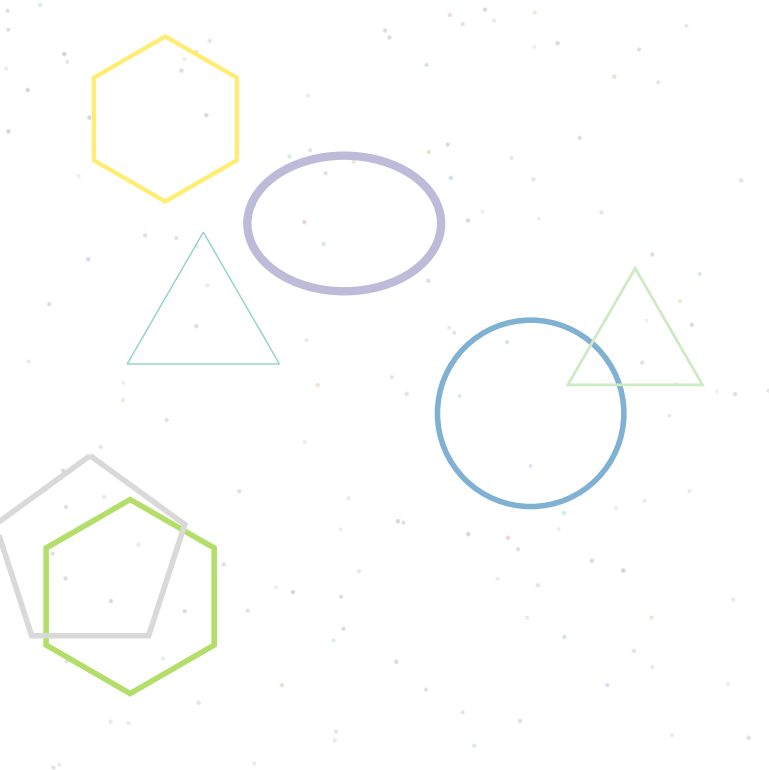[{"shape": "triangle", "thickness": 0.5, "radius": 0.57, "center": [0.264, 0.584]}, {"shape": "oval", "thickness": 3, "radius": 0.63, "center": [0.447, 0.71]}, {"shape": "circle", "thickness": 2, "radius": 0.61, "center": [0.689, 0.463]}, {"shape": "hexagon", "thickness": 2, "radius": 0.63, "center": [0.169, 0.225]}, {"shape": "pentagon", "thickness": 2, "radius": 0.65, "center": [0.117, 0.279]}, {"shape": "triangle", "thickness": 1, "radius": 0.5, "center": [0.825, 0.551]}, {"shape": "hexagon", "thickness": 1.5, "radius": 0.54, "center": [0.215, 0.845]}]